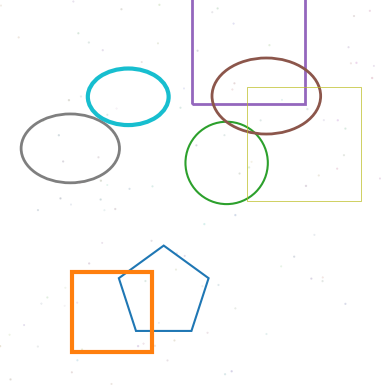[{"shape": "pentagon", "thickness": 1.5, "radius": 0.61, "center": [0.425, 0.24]}, {"shape": "square", "thickness": 3, "radius": 0.52, "center": [0.291, 0.19]}, {"shape": "circle", "thickness": 1.5, "radius": 0.53, "center": [0.589, 0.577]}, {"shape": "square", "thickness": 2, "radius": 0.73, "center": [0.646, 0.877]}, {"shape": "oval", "thickness": 2, "radius": 0.71, "center": [0.692, 0.751]}, {"shape": "oval", "thickness": 2, "radius": 0.64, "center": [0.183, 0.615]}, {"shape": "square", "thickness": 0.5, "radius": 0.74, "center": [0.79, 0.625]}, {"shape": "oval", "thickness": 3, "radius": 0.52, "center": [0.333, 0.749]}]